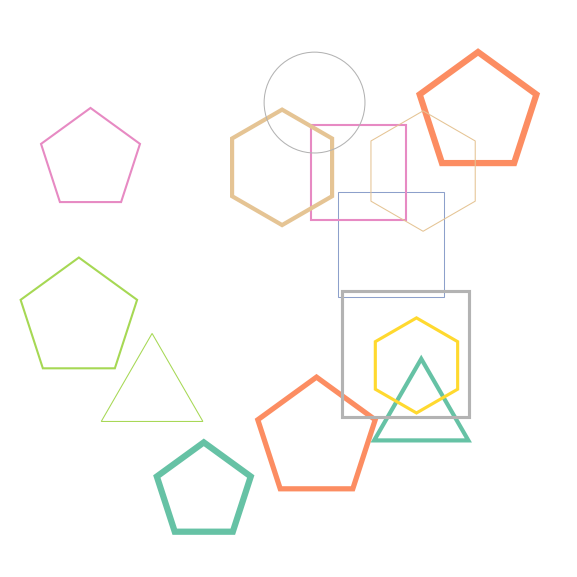[{"shape": "triangle", "thickness": 2, "radius": 0.47, "center": [0.729, 0.284]}, {"shape": "pentagon", "thickness": 3, "radius": 0.43, "center": [0.353, 0.148]}, {"shape": "pentagon", "thickness": 3, "radius": 0.53, "center": [0.828, 0.803]}, {"shape": "pentagon", "thickness": 2.5, "radius": 0.53, "center": [0.548, 0.239]}, {"shape": "square", "thickness": 0.5, "radius": 0.46, "center": [0.677, 0.576]}, {"shape": "square", "thickness": 1, "radius": 0.41, "center": [0.62, 0.7]}, {"shape": "pentagon", "thickness": 1, "radius": 0.45, "center": [0.157, 0.722]}, {"shape": "pentagon", "thickness": 1, "radius": 0.53, "center": [0.137, 0.447]}, {"shape": "triangle", "thickness": 0.5, "radius": 0.51, "center": [0.263, 0.32]}, {"shape": "hexagon", "thickness": 1.5, "radius": 0.41, "center": [0.721, 0.366]}, {"shape": "hexagon", "thickness": 0.5, "radius": 0.52, "center": [0.733, 0.703]}, {"shape": "hexagon", "thickness": 2, "radius": 0.5, "center": [0.488, 0.709]}, {"shape": "circle", "thickness": 0.5, "radius": 0.44, "center": [0.545, 0.822]}, {"shape": "square", "thickness": 1.5, "radius": 0.55, "center": [0.703, 0.386]}]